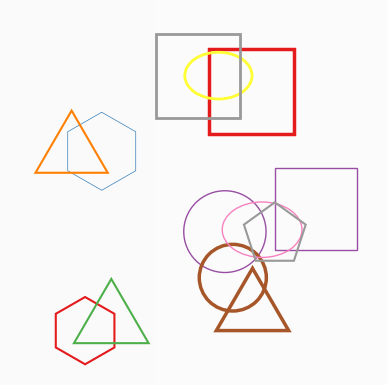[{"shape": "square", "thickness": 2.5, "radius": 0.55, "center": [0.649, 0.762]}, {"shape": "hexagon", "thickness": 1.5, "radius": 0.44, "center": [0.22, 0.141]}, {"shape": "hexagon", "thickness": 0.5, "radius": 0.51, "center": [0.263, 0.607]}, {"shape": "triangle", "thickness": 1.5, "radius": 0.56, "center": [0.287, 0.164]}, {"shape": "circle", "thickness": 1, "radius": 0.53, "center": [0.58, 0.398]}, {"shape": "square", "thickness": 1, "radius": 0.53, "center": [0.816, 0.457]}, {"shape": "triangle", "thickness": 1.5, "radius": 0.54, "center": [0.185, 0.605]}, {"shape": "oval", "thickness": 2, "radius": 0.43, "center": [0.564, 0.804]}, {"shape": "triangle", "thickness": 2.5, "radius": 0.54, "center": [0.652, 0.195]}, {"shape": "circle", "thickness": 2.5, "radius": 0.43, "center": [0.601, 0.279]}, {"shape": "oval", "thickness": 1, "radius": 0.51, "center": [0.676, 0.403]}, {"shape": "square", "thickness": 2, "radius": 0.54, "center": [0.512, 0.803]}, {"shape": "pentagon", "thickness": 1.5, "radius": 0.42, "center": [0.709, 0.391]}]